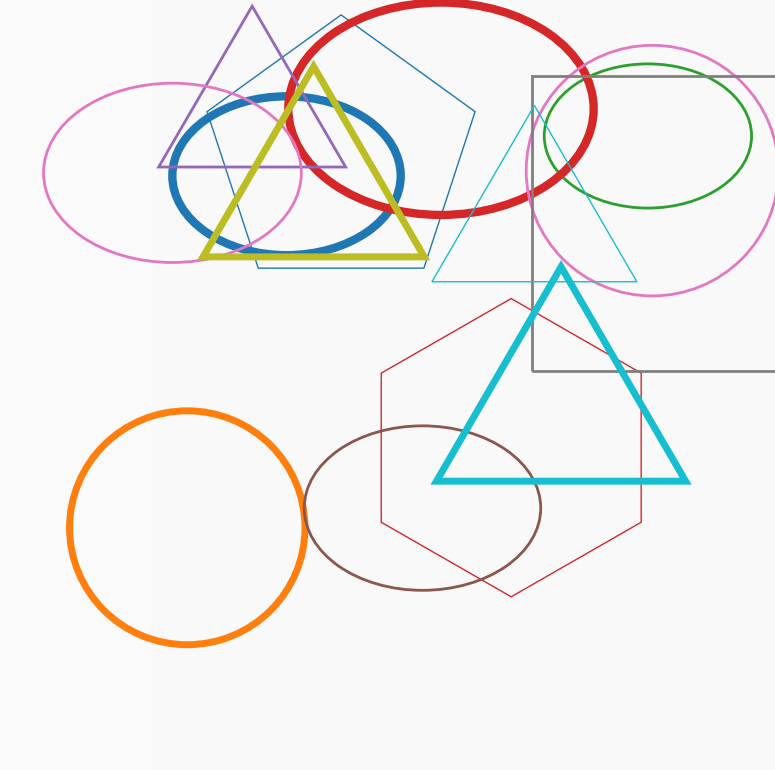[{"shape": "pentagon", "thickness": 0.5, "radius": 0.91, "center": [0.44, 0.799]}, {"shape": "oval", "thickness": 3, "radius": 0.74, "center": [0.37, 0.772]}, {"shape": "circle", "thickness": 2.5, "radius": 0.76, "center": [0.242, 0.315]}, {"shape": "oval", "thickness": 1, "radius": 0.67, "center": [0.836, 0.823]}, {"shape": "oval", "thickness": 3, "radius": 0.99, "center": [0.569, 0.859]}, {"shape": "hexagon", "thickness": 0.5, "radius": 0.97, "center": [0.66, 0.419]}, {"shape": "triangle", "thickness": 1, "radius": 0.7, "center": [0.325, 0.853]}, {"shape": "oval", "thickness": 1, "radius": 0.76, "center": [0.545, 0.34]}, {"shape": "oval", "thickness": 1, "radius": 0.83, "center": [0.222, 0.776]}, {"shape": "circle", "thickness": 1, "radius": 0.81, "center": [0.842, 0.778]}, {"shape": "square", "thickness": 1, "radius": 0.96, "center": [0.879, 0.71]}, {"shape": "triangle", "thickness": 2.5, "radius": 0.82, "center": [0.405, 0.749]}, {"shape": "triangle", "thickness": 0.5, "radius": 0.76, "center": [0.69, 0.71]}, {"shape": "triangle", "thickness": 2.5, "radius": 0.93, "center": [0.724, 0.468]}]